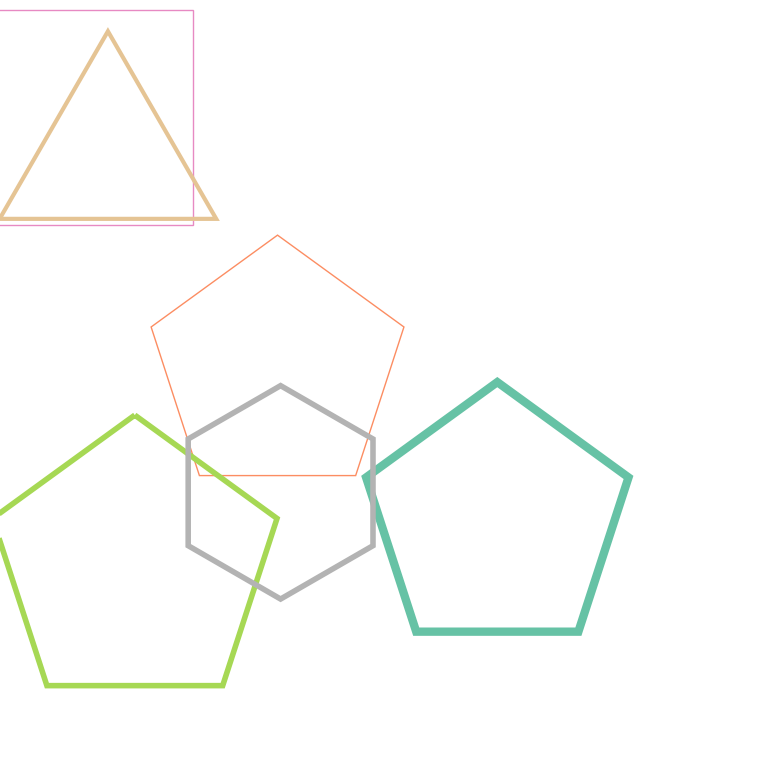[{"shape": "pentagon", "thickness": 3, "radius": 0.9, "center": [0.646, 0.325]}, {"shape": "pentagon", "thickness": 0.5, "radius": 0.86, "center": [0.36, 0.522]}, {"shape": "square", "thickness": 0.5, "radius": 0.7, "center": [0.11, 0.847]}, {"shape": "pentagon", "thickness": 2, "radius": 0.97, "center": [0.175, 0.267]}, {"shape": "triangle", "thickness": 1.5, "radius": 0.81, "center": [0.14, 0.797]}, {"shape": "hexagon", "thickness": 2, "radius": 0.69, "center": [0.364, 0.361]}]